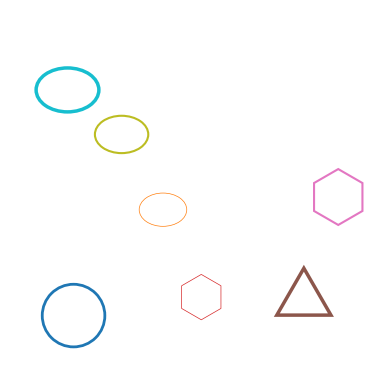[{"shape": "circle", "thickness": 2, "radius": 0.41, "center": [0.191, 0.18]}, {"shape": "oval", "thickness": 0.5, "radius": 0.31, "center": [0.423, 0.455]}, {"shape": "hexagon", "thickness": 0.5, "radius": 0.29, "center": [0.523, 0.228]}, {"shape": "triangle", "thickness": 2.5, "radius": 0.41, "center": [0.789, 0.222]}, {"shape": "hexagon", "thickness": 1.5, "radius": 0.36, "center": [0.879, 0.488]}, {"shape": "oval", "thickness": 1.5, "radius": 0.35, "center": [0.316, 0.651]}, {"shape": "oval", "thickness": 2.5, "radius": 0.41, "center": [0.175, 0.766]}]